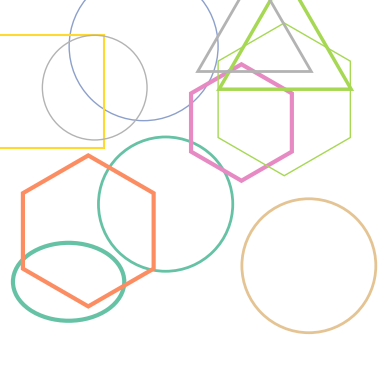[{"shape": "circle", "thickness": 2, "radius": 0.87, "center": [0.43, 0.47]}, {"shape": "oval", "thickness": 3, "radius": 0.72, "center": [0.178, 0.268]}, {"shape": "hexagon", "thickness": 3, "radius": 0.98, "center": [0.229, 0.4]}, {"shape": "circle", "thickness": 1, "radius": 0.97, "center": [0.373, 0.88]}, {"shape": "hexagon", "thickness": 3, "radius": 0.76, "center": [0.627, 0.682]}, {"shape": "triangle", "thickness": 2.5, "radius": 0.99, "center": [0.741, 0.867]}, {"shape": "hexagon", "thickness": 1, "radius": 0.99, "center": [0.738, 0.742]}, {"shape": "square", "thickness": 1.5, "radius": 0.74, "center": [0.123, 0.762]}, {"shape": "circle", "thickness": 2, "radius": 0.87, "center": [0.802, 0.31]}, {"shape": "circle", "thickness": 1, "radius": 0.68, "center": [0.246, 0.772]}, {"shape": "triangle", "thickness": 2, "radius": 0.85, "center": [0.661, 0.899]}]